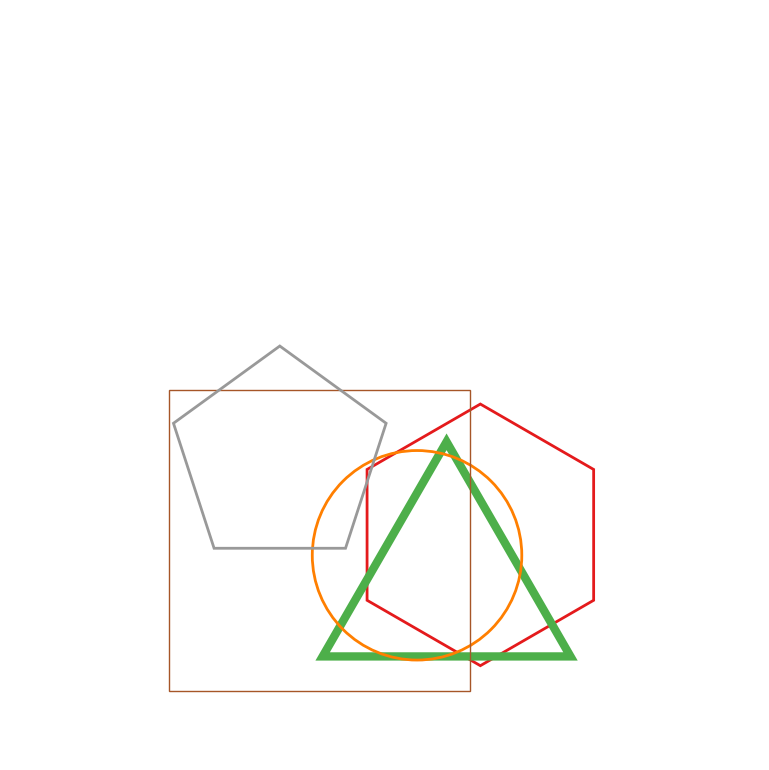[{"shape": "hexagon", "thickness": 1, "radius": 0.85, "center": [0.624, 0.305]}, {"shape": "triangle", "thickness": 3, "radius": 0.93, "center": [0.58, 0.24]}, {"shape": "circle", "thickness": 1, "radius": 0.68, "center": [0.542, 0.279]}, {"shape": "square", "thickness": 0.5, "radius": 0.98, "center": [0.414, 0.298]}, {"shape": "pentagon", "thickness": 1, "radius": 0.73, "center": [0.363, 0.405]}]